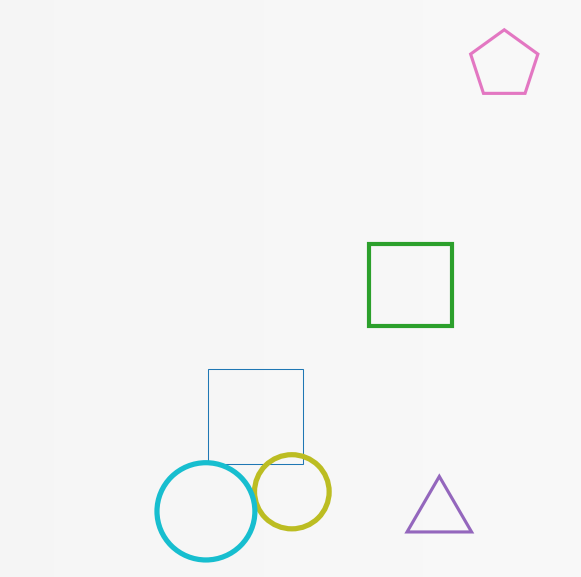[{"shape": "square", "thickness": 0.5, "radius": 0.41, "center": [0.439, 0.278]}, {"shape": "square", "thickness": 2, "radius": 0.35, "center": [0.706, 0.506]}, {"shape": "triangle", "thickness": 1.5, "radius": 0.32, "center": [0.756, 0.11]}, {"shape": "pentagon", "thickness": 1.5, "radius": 0.3, "center": [0.868, 0.887]}, {"shape": "circle", "thickness": 2.5, "radius": 0.32, "center": [0.502, 0.148]}, {"shape": "circle", "thickness": 2.5, "radius": 0.42, "center": [0.354, 0.114]}]